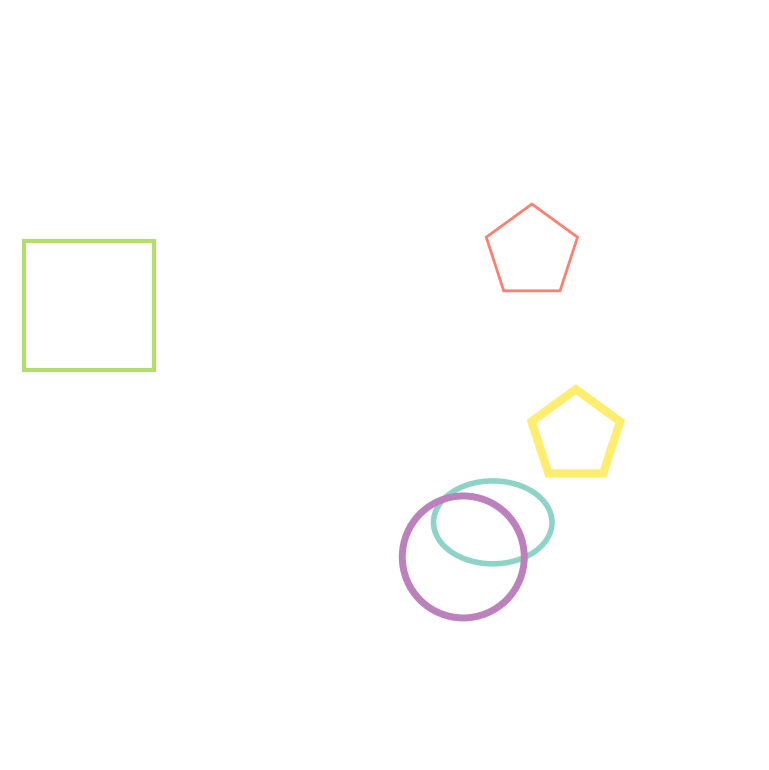[{"shape": "oval", "thickness": 2, "radius": 0.38, "center": [0.64, 0.322]}, {"shape": "pentagon", "thickness": 1, "radius": 0.31, "center": [0.691, 0.673]}, {"shape": "square", "thickness": 1.5, "radius": 0.42, "center": [0.116, 0.603]}, {"shape": "circle", "thickness": 2.5, "radius": 0.4, "center": [0.602, 0.277]}, {"shape": "pentagon", "thickness": 3, "radius": 0.3, "center": [0.748, 0.434]}]